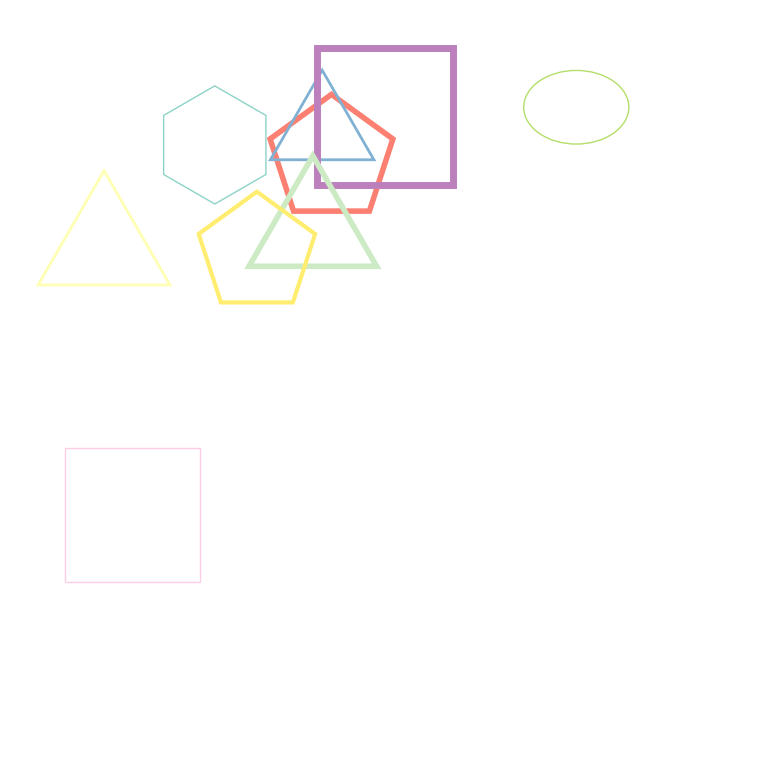[{"shape": "hexagon", "thickness": 0.5, "radius": 0.38, "center": [0.279, 0.812]}, {"shape": "triangle", "thickness": 1, "radius": 0.49, "center": [0.135, 0.679]}, {"shape": "pentagon", "thickness": 2, "radius": 0.42, "center": [0.431, 0.794]}, {"shape": "triangle", "thickness": 1, "radius": 0.39, "center": [0.418, 0.831]}, {"shape": "oval", "thickness": 0.5, "radius": 0.34, "center": [0.748, 0.861]}, {"shape": "square", "thickness": 0.5, "radius": 0.44, "center": [0.172, 0.332]}, {"shape": "square", "thickness": 2.5, "radius": 0.44, "center": [0.5, 0.849]}, {"shape": "triangle", "thickness": 2, "radius": 0.48, "center": [0.406, 0.702]}, {"shape": "pentagon", "thickness": 1.5, "radius": 0.4, "center": [0.334, 0.672]}]